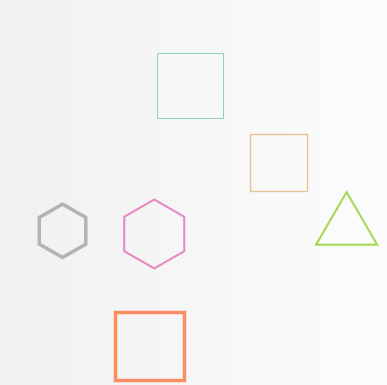[{"shape": "square", "thickness": 0.5, "radius": 0.42, "center": [0.491, 0.777]}, {"shape": "square", "thickness": 2.5, "radius": 0.44, "center": [0.385, 0.101]}, {"shape": "hexagon", "thickness": 1.5, "radius": 0.45, "center": [0.398, 0.392]}, {"shape": "triangle", "thickness": 1.5, "radius": 0.46, "center": [0.894, 0.41]}, {"shape": "square", "thickness": 1, "radius": 0.37, "center": [0.719, 0.578]}, {"shape": "hexagon", "thickness": 2.5, "radius": 0.35, "center": [0.161, 0.401]}]